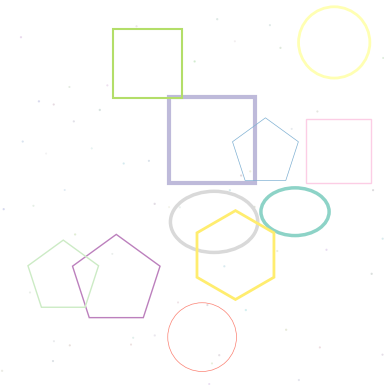[{"shape": "oval", "thickness": 2.5, "radius": 0.44, "center": [0.766, 0.45]}, {"shape": "circle", "thickness": 2, "radius": 0.46, "center": [0.868, 0.89]}, {"shape": "square", "thickness": 3, "radius": 0.56, "center": [0.55, 0.637]}, {"shape": "circle", "thickness": 0.5, "radius": 0.45, "center": [0.525, 0.124]}, {"shape": "pentagon", "thickness": 0.5, "radius": 0.45, "center": [0.689, 0.604]}, {"shape": "square", "thickness": 1.5, "radius": 0.45, "center": [0.383, 0.835]}, {"shape": "square", "thickness": 1, "radius": 0.42, "center": [0.88, 0.608]}, {"shape": "oval", "thickness": 2.5, "radius": 0.57, "center": [0.556, 0.424]}, {"shape": "pentagon", "thickness": 1, "radius": 0.6, "center": [0.302, 0.272]}, {"shape": "pentagon", "thickness": 1, "radius": 0.48, "center": [0.164, 0.28]}, {"shape": "hexagon", "thickness": 2, "radius": 0.58, "center": [0.612, 0.338]}]